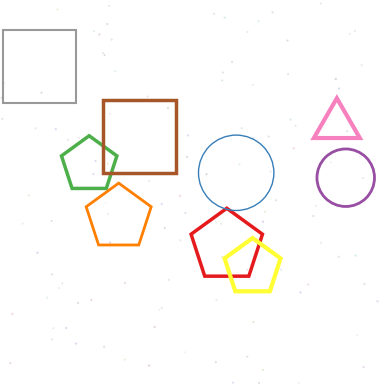[{"shape": "pentagon", "thickness": 2.5, "radius": 0.49, "center": [0.589, 0.362]}, {"shape": "circle", "thickness": 1, "radius": 0.49, "center": [0.613, 0.551]}, {"shape": "pentagon", "thickness": 2.5, "radius": 0.38, "center": [0.232, 0.572]}, {"shape": "circle", "thickness": 2, "radius": 0.37, "center": [0.898, 0.538]}, {"shape": "pentagon", "thickness": 2, "radius": 0.44, "center": [0.308, 0.436]}, {"shape": "pentagon", "thickness": 3, "radius": 0.38, "center": [0.656, 0.305]}, {"shape": "square", "thickness": 2.5, "radius": 0.48, "center": [0.363, 0.646]}, {"shape": "triangle", "thickness": 3, "radius": 0.34, "center": [0.875, 0.676]}, {"shape": "square", "thickness": 1.5, "radius": 0.48, "center": [0.102, 0.827]}]